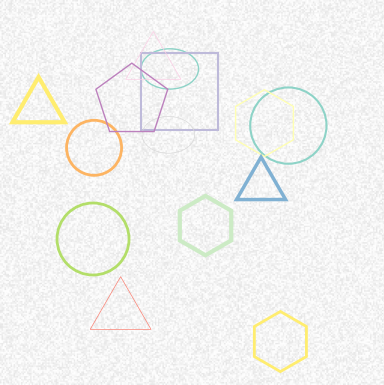[{"shape": "oval", "thickness": 1, "radius": 0.37, "center": [0.441, 0.821]}, {"shape": "circle", "thickness": 1.5, "radius": 0.5, "center": [0.749, 0.674]}, {"shape": "hexagon", "thickness": 1, "radius": 0.43, "center": [0.687, 0.68]}, {"shape": "square", "thickness": 1.5, "radius": 0.5, "center": [0.466, 0.762]}, {"shape": "triangle", "thickness": 0.5, "radius": 0.46, "center": [0.313, 0.19]}, {"shape": "triangle", "thickness": 2.5, "radius": 0.37, "center": [0.678, 0.518]}, {"shape": "circle", "thickness": 2, "radius": 0.36, "center": [0.244, 0.616]}, {"shape": "circle", "thickness": 2, "radius": 0.47, "center": [0.242, 0.379]}, {"shape": "triangle", "thickness": 0.5, "radius": 0.41, "center": [0.398, 0.835]}, {"shape": "oval", "thickness": 0.5, "radius": 0.34, "center": [0.437, 0.65]}, {"shape": "pentagon", "thickness": 1, "radius": 0.49, "center": [0.342, 0.738]}, {"shape": "hexagon", "thickness": 3, "radius": 0.39, "center": [0.534, 0.414]}, {"shape": "triangle", "thickness": 3, "radius": 0.39, "center": [0.1, 0.722]}, {"shape": "hexagon", "thickness": 2, "radius": 0.39, "center": [0.728, 0.113]}]